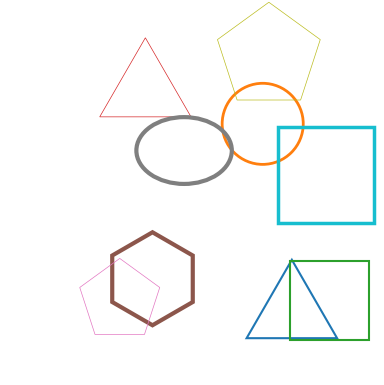[{"shape": "triangle", "thickness": 1.5, "radius": 0.68, "center": [0.758, 0.189]}, {"shape": "circle", "thickness": 2, "radius": 0.53, "center": [0.682, 0.678]}, {"shape": "square", "thickness": 1.5, "radius": 0.51, "center": [0.855, 0.22]}, {"shape": "triangle", "thickness": 0.5, "radius": 0.68, "center": [0.378, 0.765]}, {"shape": "hexagon", "thickness": 3, "radius": 0.6, "center": [0.396, 0.276]}, {"shape": "pentagon", "thickness": 0.5, "radius": 0.55, "center": [0.311, 0.22]}, {"shape": "oval", "thickness": 3, "radius": 0.62, "center": [0.478, 0.609]}, {"shape": "pentagon", "thickness": 0.5, "radius": 0.7, "center": [0.698, 0.854]}, {"shape": "square", "thickness": 2.5, "radius": 0.62, "center": [0.848, 0.545]}]